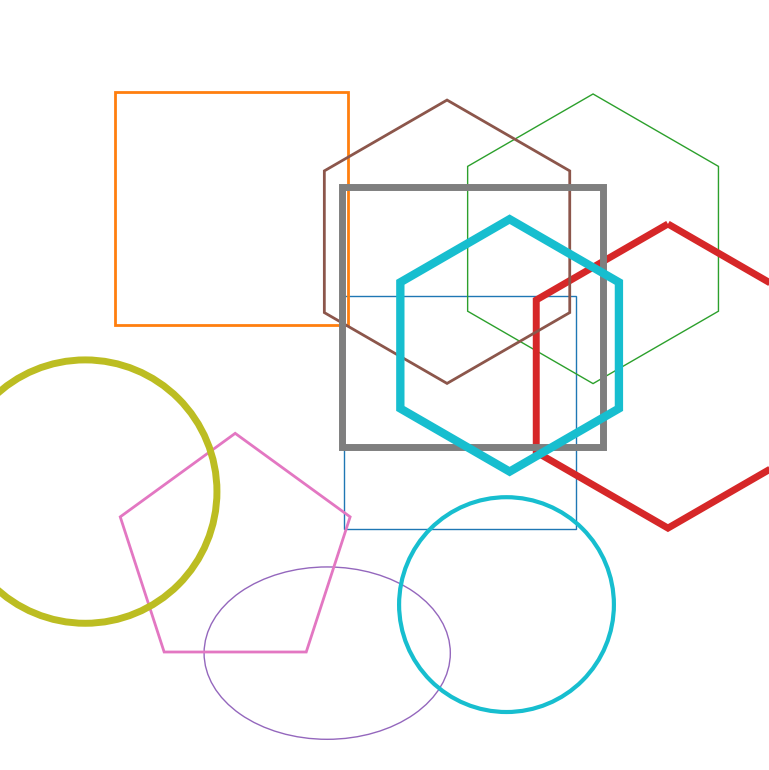[{"shape": "square", "thickness": 0.5, "radius": 0.75, "center": [0.597, 0.464]}, {"shape": "square", "thickness": 1, "radius": 0.76, "center": [0.3, 0.729]}, {"shape": "hexagon", "thickness": 0.5, "radius": 0.94, "center": [0.77, 0.69]}, {"shape": "hexagon", "thickness": 2.5, "radius": 0.99, "center": [0.867, 0.512]}, {"shape": "oval", "thickness": 0.5, "radius": 0.8, "center": [0.425, 0.152]}, {"shape": "hexagon", "thickness": 1, "radius": 0.92, "center": [0.581, 0.686]}, {"shape": "pentagon", "thickness": 1, "radius": 0.78, "center": [0.305, 0.28]}, {"shape": "square", "thickness": 2.5, "radius": 0.85, "center": [0.614, 0.588]}, {"shape": "circle", "thickness": 2.5, "radius": 0.86, "center": [0.111, 0.362]}, {"shape": "hexagon", "thickness": 3, "radius": 0.82, "center": [0.662, 0.551]}, {"shape": "circle", "thickness": 1.5, "radius": 0.7, "center": [0.658, 0.215]}]